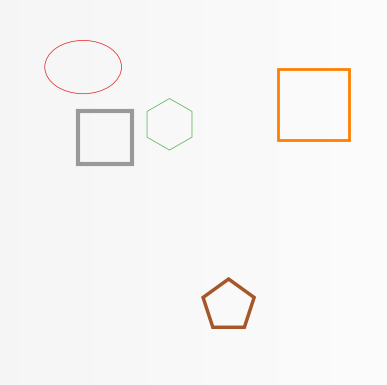[{"shape": "oval", "thickness": 0.5, "radius": 0.49, "center": [0.215, 0.826]}, {"shape": "hexagon", "thickness": 0.5, "radius": 0.33, "center": [0.437, 0.677]}, {"shape": "square", "thickness": 2, "radius": 0.46, "center": [0.808, 0.729]}, {"shape": "pentagon", "thickness": 2.5, "radius": 0.35, "center": [0.59, 0.206]}, {"shape": "square", "thickness": 3, "radius": 0.34, "center": [0.271, 0.642]}]